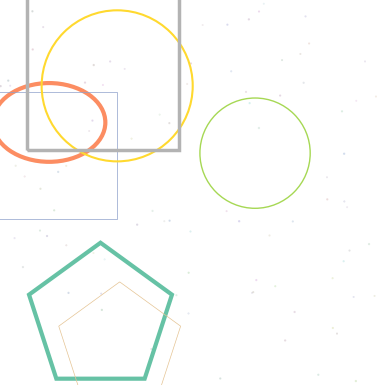[{"shape": "pentagon", "thickness": 3, "radius": 0.98, "center": [0.261, 0.174]}, {"shape": "oval", "thickness": 3, "radius": 0.73, "center": [0.128, 0.682]}, {"shape": "square", "thickness": 0.5, "radius": 0.82, "center": [0.138, 0.596]}, {"shape": "circle", "thickness": 1, "radius": 0.72, "center": [0.662, 0.602]}, {"shape": "circle", "thickness": 1.5, "radius": 0.98, "center": [0.304, 0.777]}, {"shape": "pentagon", "thickness": 0.5, "radius": 0.83, "center": [0.311, 0.101]}, {"shape": "square", "thickness": 2.5, "radius": 0.99, "center": [0.267, 0.808]}]